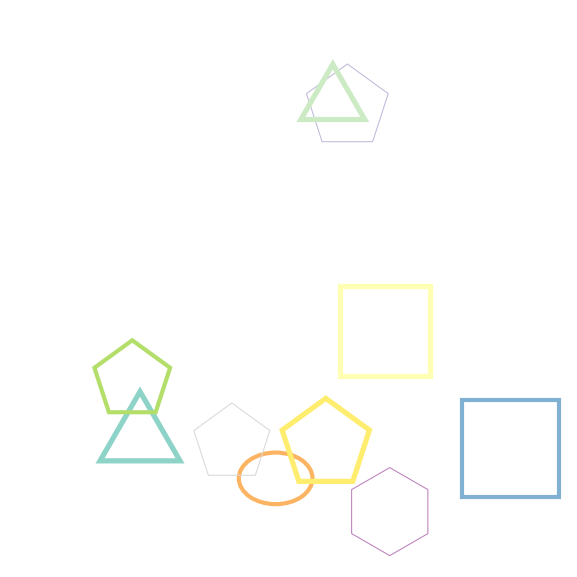[{"shape": "triangle", "thickness": 2.5, "radius": 0.4, "center": [0.242, 0.241]}, {"shape": "square", "thickness": 2.5, "radius": 0.39, "center": [0.666, 0.426]}, {"shape": "pentagon", "thickness": 0.5, "radius": 0.37, "center": [0.602, 0.814]}, {"shape": "square", "thickness": 2, "radius": 0.42, "center": [0.885, 0.222]}, {"shape": "oval", "thickness": 2, "radius": 0.32, "center": [0.477, 0.171]}, {"shape": "pentagon", "thickness": 2, "radius": 0.34, "center": [0.229, 0.341]}, {"shape": "pentagon", "thickness": 0.5, "radius": 0.35, "center": [0.401, 0.232]}, {"shape": "hexagon", "thickness": 0.5, "radius": 0.38, "center": [0.675, 0.113]}, {"shape": "triangle", "thickness": 2.5, "radius": 0.32, "center": [0.576, 0.824]}, {"shape": "pentagon", "thickness": 2.5, "radius": 0.4, "center": [0.564, 0.23]}]